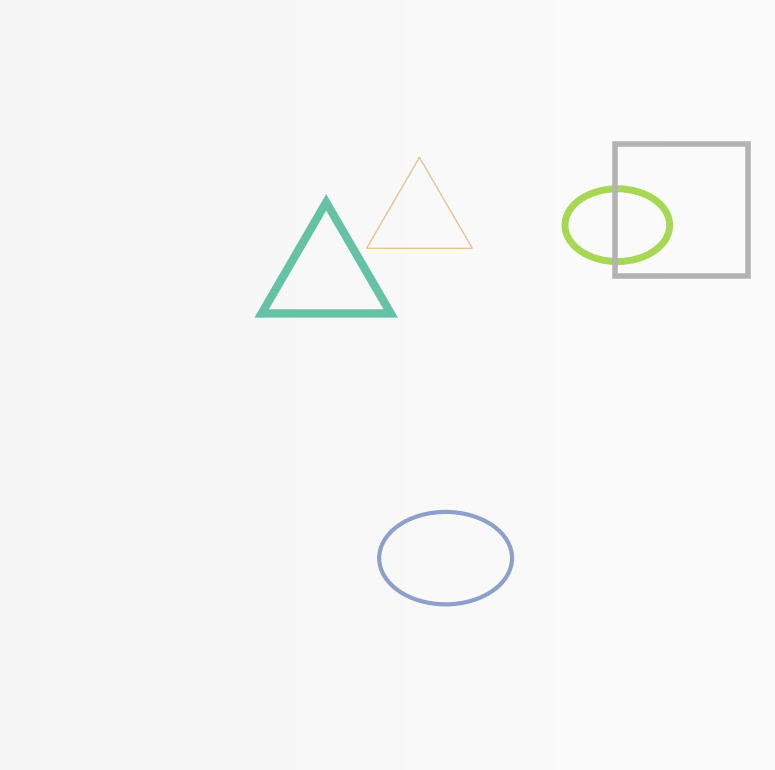[{"shape": "triangle", "thickness": 3, "radius": 0.48, "center": [0.421, 0.641]}, {"shape": "oval", "thickness": 1.5, "radius": 0.43, "center": [0.575, 0.275]}, {"shape": "oval", "thickness": 2.5, "radius": 0.34, "center": [0.797, 0.708]}, {"shape": "triangle", "thickness": 0.5, "radius": 0.39, "center": [0.541, 0.717]}, {"shape": "square", "thickness": 2, "radius": 0.43, "center": [0.88, 0.727]}]